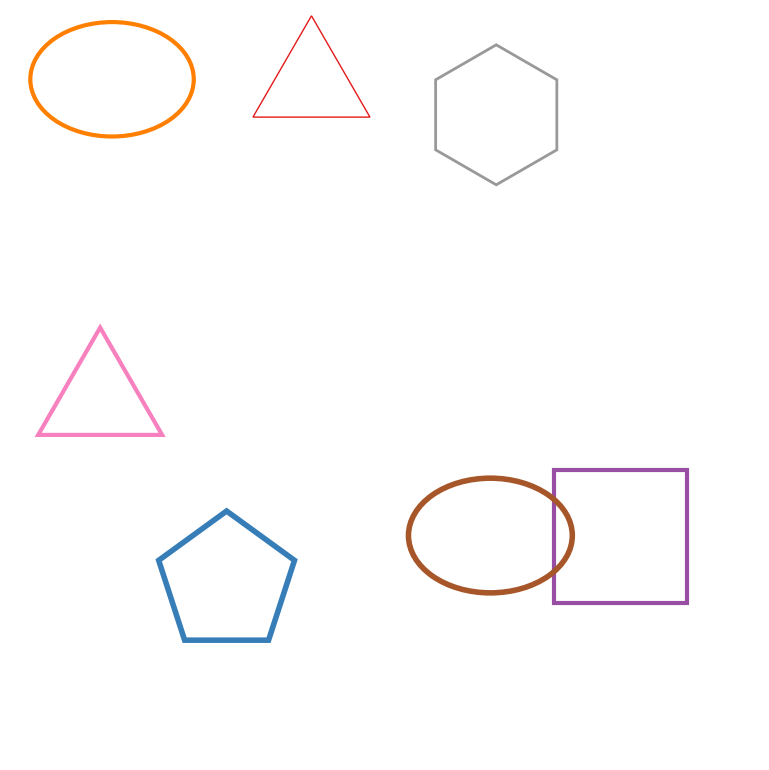[{"shape": "triangle", "thickness": 0.5, "radius": 0.44, "center": [0.404, 0.892]}, {"shape": "pentagon", "thickness": 2, "radius": 0.46, "center": [0.294, 0.244]}, {"shape": "square", "thickness": 1.5, "radius": 0.43, "center": [0.806, 0.303]}, {"shape": "oval", "thickness": 1.5, "radius": 0.53, "center": [0.146, 0.897]}, {"shape": "oval", "thickness": 2, "radius": 0.53, "center": [0.637, 0.305]}, {"shape": "triangle", "thickness": 1.5, "radius": 0.46, "center": [0.13, 0.482]}, {"shape": "hexagon", "thickness": 1, "radius": 0.45, "center": [0.644, 0.851]}]